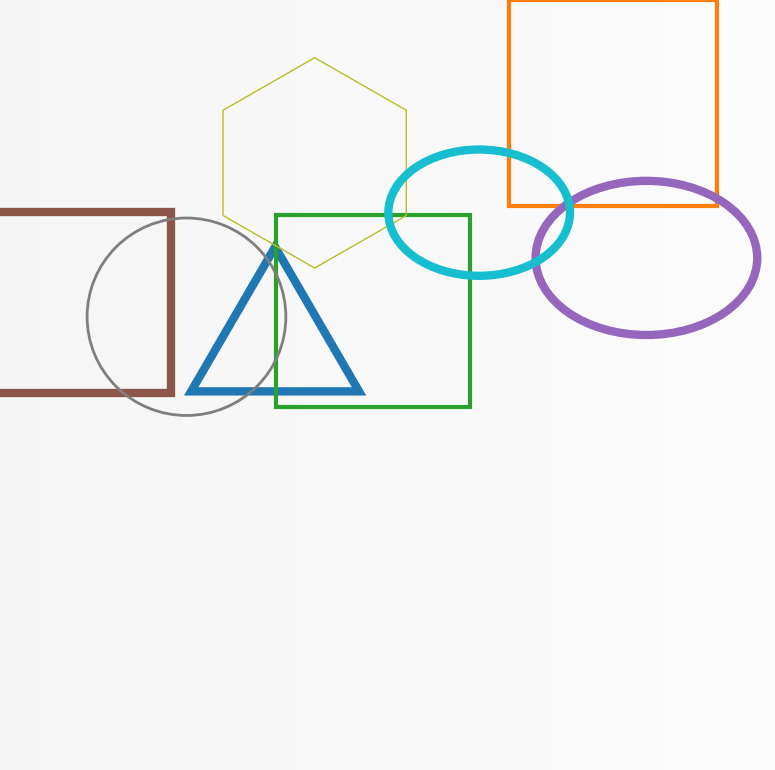[{"shape": "triangle", "thickness": 3, "radius": 0.63, "center": [0.355, 0.554]}, {"shape": "square", "thickness": 1.5, "radius": 0.67, "center": [0.791, 0.866]}, {"shape": "square", "thickness": 1.5, "radius": 0.62, "center": [0.481, 0.597]}, {"shape": "oval", "thickness": 3, "radius": 0.71, "center": [0.834, 0.665]}, {"shape": "square", "thickness": 3, "radius": 0.59, "center": [0.104, 0.607]}, {"shape": "circle", "thickness": 1, "radius": 0.64, "center": [0.241, 0.589]}, {"shape": "hexagon", "thickness": 0.5, "radius": 0.68, "center": [0.406, 0.788]}, {"shape": "oval", "thickness": 3, "radius": 0.59, "center": [0.618, 0.724]}]